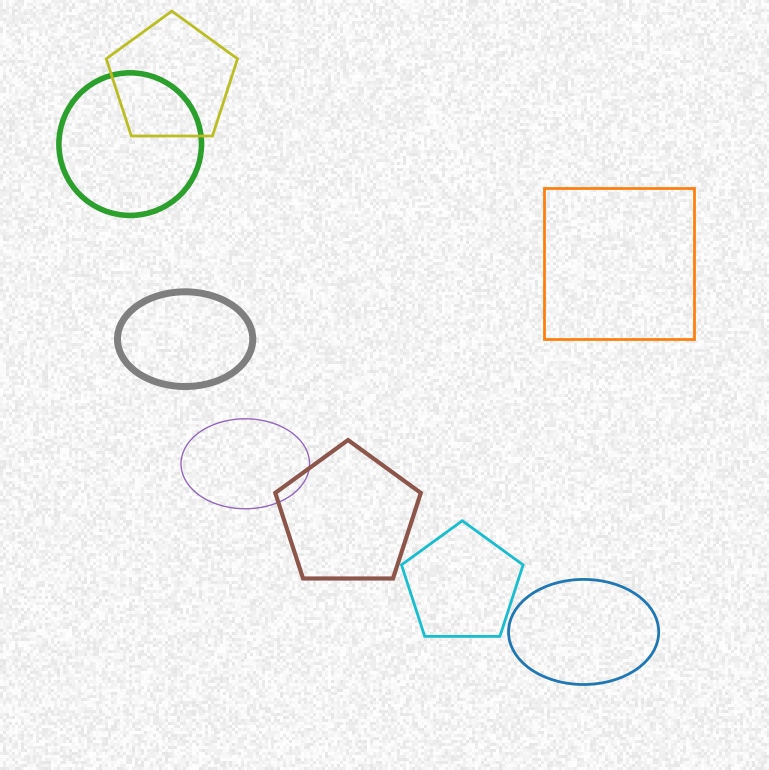[{"shape": "oval", "thickness": 1, "radius": 0.49, "center": [0.758, 0.179]}, {"shape": "square", "thickness": 1, "radius": 0.49, "center": [0.804, 0.658]}, {"shape": "circle", "thickness": 2, "radius": 0.46, "center": [0.169, 0.813]}, {"shape": "oval", "thickness": 0.5, "radius": 0.42, "center": [0.319, 0.398]}, {"shape": "pentagon", "thickness": 1.5, "radius": 0.5, "center": [0.452, 0.329]}, {"shape": "oval", "thickness": 2.5, "radius": 0.44, "center": [0.24, 0.56]}, {"shape": "pentagon", "thickness": 1, "radius": 0.45, "center": [0.223, 0.896]}, {"shape": "pentagon", "thickness": 1, "radius": 0.42, "center": [0.6, 0.241]}]